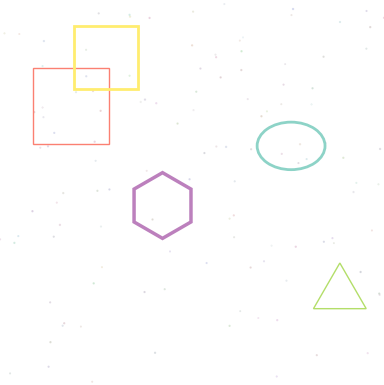[{"shape": "oval", "thickness": 2, "radius": 0.44, "center": [0.756, 0.621]}, {"shape": "square", "thickness": 1, "radius": 0.49, "center": [0.185, 0.725]}, {"shape": "triangle", "thickness": 1, "radius": 0.4, "center": [0.883, 0.238]}, {"shape": "hexagon", "thickness": 2.5, "radius": 0.43, "center": [0.422, 0.466]}, {"shape": "square", "thickness": 2, "radius": 0.41, "center": [0.275, 0.851]}]